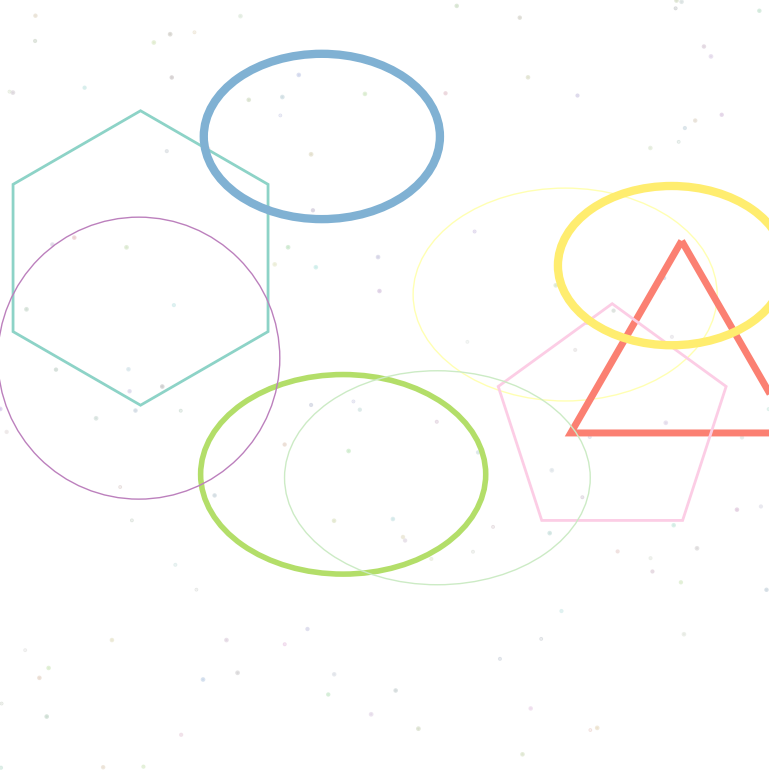[{"shape": "hexagon", "thickness": 1, "radius": 0.96, "center": [0.183, 0.665]}, {"shape": "oval", "thickness": 0.5, "radius": 0.99, "center": [0.734, 0.617]}, {"shape": "triangle", "thickness": 2.5, "radius": 0.83, "center": [0.885, 0.521]}, {"shape": "oval", "thickness": 3, "radius": 0.77, "center": [0.418, 0.823]}, {"shape": "oval", "thickness": 2, "radius": 0.93, "center": [0.446, 0.384]}, {"shape": "pentagon", "thickness": 1, "radius": 0.78, "center": [0.795, 0.45]}, {"shape": "circle", "thickness": 0.5, "radius": 0.92, "center": [0.18, 0.535]}, {"shape": "oval", "thickness": 0.5, "radius": 0.99, "center": [0.568, 0.38]}, {"shape": "oval", "thickness": 3, "radius": 0.74, "center": [0.872, 0.655]}]